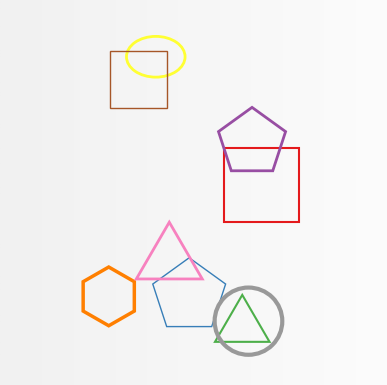[{"shape": "square", "thickness": 1.5, "radius": 0.48, "center": [0.675, 0.519]}, {"shape": "pentagon", "thickness": 1, "radius": 0.49, "center": [0.488, 0.232]}, {"shape": "triangle", "thickness": 1.5, "radius": 0.41, "center": [0.625, 0.153]}, {"shape": "pentagon", "thickness": 2, "radius": 0.46, "center": [0.65, 0.63]}, {"shape": "hexagon", "thickness": 2.5, "radius": 0.38, "center": [0.281, 0.23]}, {"shape": "oval", "thickness": 2, "radius": 0.38, "center": [0.402, 0.853]}, {"shape": "square", "thickness": 1, "radius": 0.37, "center": [0.357, 0.794]}, {"shape": "triangle", "thickness": 2, "radius": 0.49, "center": [0.437, 0.325]}, {"shape": "circle", "thickness": 3, "radius": 0.44, "center": [0.641, 0.166]}]